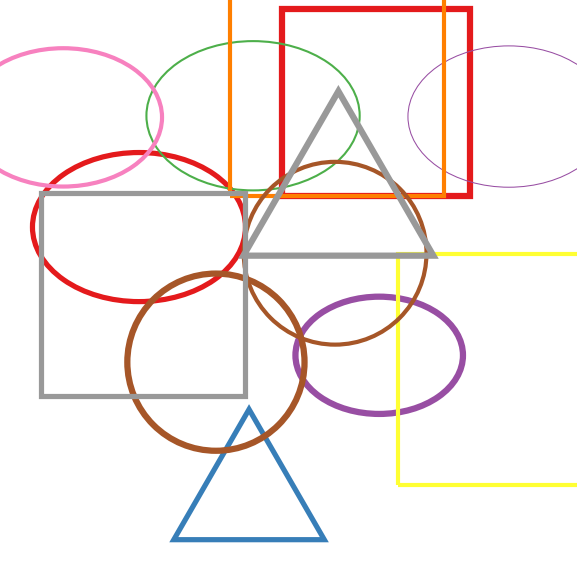[{"shape": "oval", "thickness": 2.5, "radius": 0.92, "center": [0.241, 0.606]}, {"shape": "square", "thickness": 3, "radius": 0.81, "center": [0.651, 0.821]}, {"shape": "triangle", "thickness": 2.5, "radius": 0.75, "center": [0.431, 0.14]}, {"shape": "oval", "thickness": 1, "radius": 0.92, "center": [0.438, 0.799]}, {"shape": "oval", "thickness": 3, "radius": 0.73, "center": [0.657, 0.384]}, {"shape": "oval", "thickness": 0.5, "radius": 0.87, "center": [0.881, 0.797]}, {"shape": "square", "thickness": 2, "radius": 0.93, "center": [0.584, 0.846]}, {"shape": "square", "thickness": 2, "radius": 1.0, "center": [0.89, 0.359]}, {"shape": "circle", "thickness": 2, "radius": 0.79, "center": [0.58, 0.561]}, {"shape": "circle", "thickness": 3, "radius": 0.77, "center": [0.374, 0.372]}, {"shape": "oval", "thickness": 2, "radius": 0.86, "center": [0.109, 0.796]}, {"shape": "square", "thickness": 2.5, "radius": 0.88, "center": [0.247, 0.489]}, {"shape": "triangle", "thickness": 3, "radius": 0.95, "center": [0.586, 0.651]}]